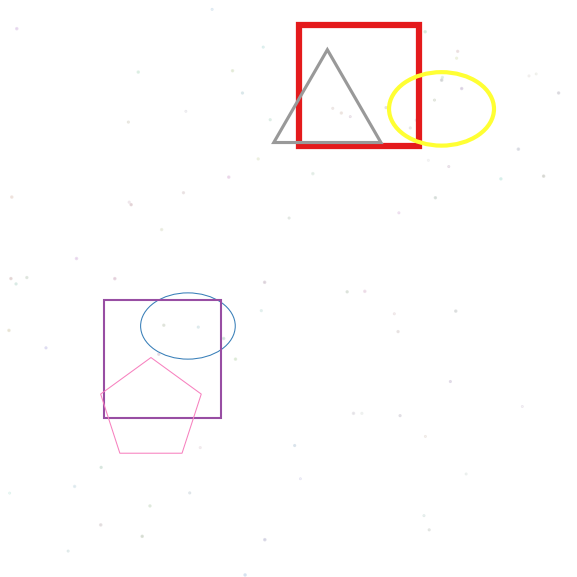[{"shape": "square", "thickness": 3, "radius": 0.52, "center": [0.622, 0.85]}, {"shape": "oval", "thickness": 0.5, "radius": 0.41, "center": [0.325, 0.435]}, {"shape": "square", "thickness": 1, "radius": 0.51, "center": [0.281, 0.377]}, {"shape": "oval", "thickness": 2, "radius": 0.45, "center": [0.765, 0.811]}, {"shape": "pentagon", "thickness": 0.5, "radius": 0.46, "center": [0.261, 0.288]}, {"shape": "triangle", "thickness": 1.5, "radius": 0.54, "center": [0.567, 0.806]}]